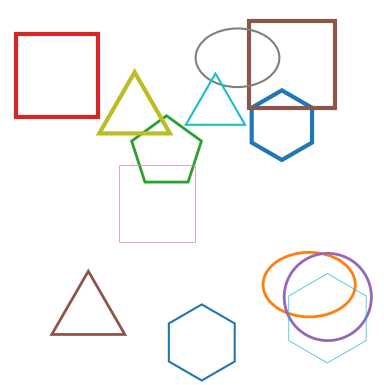[{"shape": "hexagon", "thickness": 3, "radius": 0.45, "center": [0.732, 0.675]}, {"shape": "hexagon", "thickness": 1.5, "radius": 0.49, "center": [0.524, 0.11]}, {"shape": "oval", "thickness": 2, "radius": 0.6, "center": [0.803, 0.261]}, {"shape": "pentagon", "thickness": 2, "radius": 0.48, "center": [0.433, 0.604]}, {"shape": "square", "thickness": 3, "radius": 0.53, "center": [0.148, 0.804]}, {"shape": "circle", "thickness": 2, "radius": 0.57, "center": [0.851, 0.229]}, {"shape": "square", "thickness": 3, "radius": 0.56, "center": [0.759, 0.833]}, {"shape": "triangle", "thickness": 2, "radius": 0.55, "center": [0.229, 0.186]}, {"shape": "square", "thickness": 0.5, "radius": 0.5, "center": [0.407, 0.472]}, {"shape": "oval", "thickness": 1.5, "radius": 0.54, "center": [0.617, 0.85]}, {"shape": "triangle", "thickness": 3, "radius": 0.53, "center": [0.35, 0.706]}, {"shape": "hexagon", "thickness": 0.5, "radius": 0.58, "center": [0.851, 0.173]}, {"shape": "triangle", "thickness": 1.5, "radius": 0.44, "center": [0.56, 0.72]}]